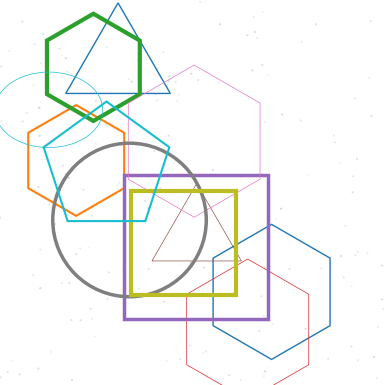[{"shape": "triangle", "thickness": 1, "radius": 0.78, "center": [0.307, 0.836]}, {"shape": "hexagon", "thickness": 1, "radius": 0.88, "center": [0.705, 0.242]}, {"shape": "hexagon", "thickness": 1.5, "radius": 0.72, "center": [0.198, 0.583]}, {"shape": "hexagon", "thickness": 3, "radius": 0.7, "center": [0.243, 0.825]}, {"shape": "hexagon", "thickness": 0.5, "radius": 0.92, "center": [0.643, 0.144]}, {"shape": "square", "thickness": 2.5, "radius": 0.94, "center": [0.509, 0.358]}, {"shape": "triangle", "thickness": 0.5, "radius": 0.67, "center": [0.511, 0.389]}, {"shape": "hexagon", "thickness": 0.5, "radius": 0.99, "center": [0.504, 0.633]}, {"shape": "circle", "thickness": 2.5, "radius": 1.0, "center": [0.336, 0.429]}, {"shape": "square", "thickness": 3, "radius": 0.68, "center": [0.477, 0.369]}, {"shape": "pentagon", "thickness": 1.5, "radius": 0.86, "center": [0.277, 0.565]}, {"shape": "oval", "thickness": 0.5, "radius": 0.7, "center": [0.127, 0.715]}]